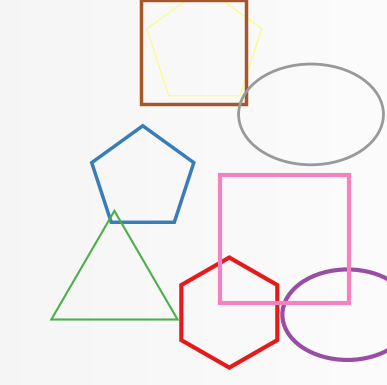[{"shape": "hexagon", "thickness": 3, "radius": 0.71, "center": [0.592, 0.188]}, {"shape": "pentagon", "thickness": 2.5, "radius": 0.69, "center": [0.368, 0.535]}, {"shape": "triangle", "thickness": 1.5, "radius": 0.94, "center": [0.295, 0.264]}, {"shape": "oval", "thickness": 3, "radius": 0.84, "center": [0.897, 0.183]}, {"shape": "pentagon", "thickness": 0.5, "radius": 0.78, "center": [0.527, 0.877]}, {"shape": "square", "thickness": 2.5, "radius": 0.67, "center": [0.499, 0.864]}, {"shape": "square", "thickness": 3, "radius": 0.83, "center": [0.733, 0.379]}, {"shape": "oval", "thickness": 2, "radius": 0.93, "center": [0.803, 0.703]}]